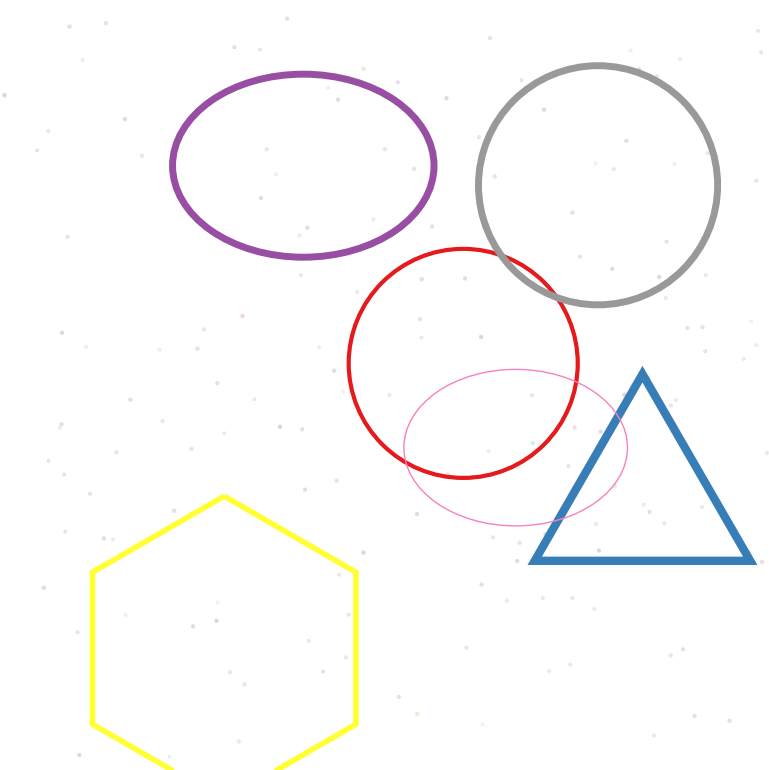[{"shape": "circle", "thickness": 1.5, "radius": 0.74, "center": [0.602, 0.528]}, {"shape": "triangle", "thickness": 3, "radius": 0.81, "center": [0.834, 0.352]}, {"shape": "oval", "thickness": 2.5, "radius": 0.85, "center": [0.394, 0.785]}, {"shape": "hexagon", "thickness": 2, "radius": 0.99, "center": [0.291, 0.158]}, {"shape": "oval", "thickness": 0.5, "radius": 0.73, "center": [0.67, 0.419]}, {"shape": "circle", "thickness": 2.5, "radius": 0.78, "center": [0.777, 0.759]}]